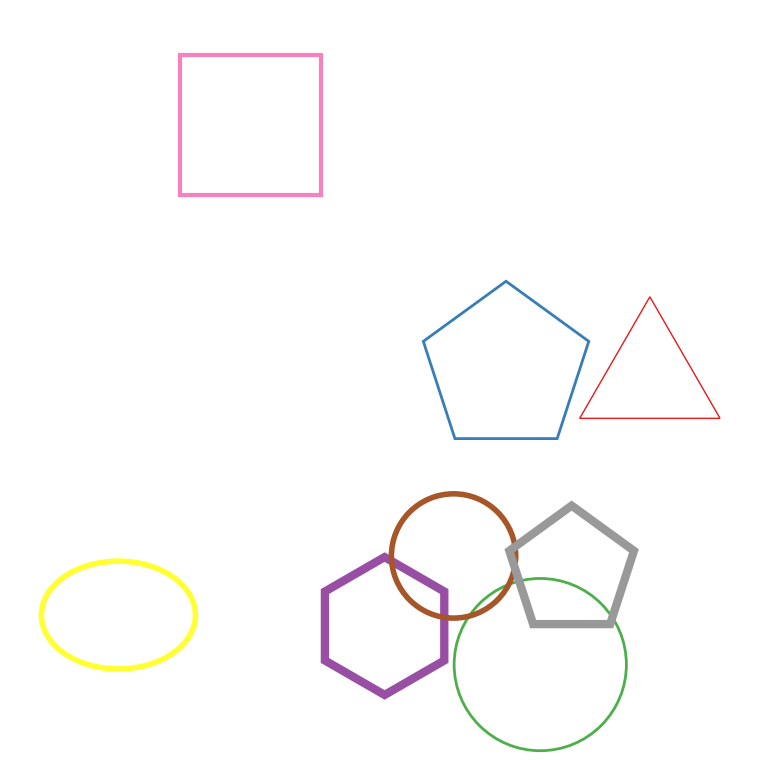[{"shape": "triangle", "thickness": 0.5, "radius": 0.53, "center": [0.844, 0.509]}, {"shape": "pentagon", "thickness": 1, "radius": 0.56, "center": [0.657, 0.522]}, {"shape": "circle", "thickness": 1, "radius": 0.56, "center": [0.702, 0.137]}, {"shape": "hexagon", "thickness": 3, "radius": 0.45, "center": [0.499, 0.187]}, {"shape": "oval", "thickness": 2, "radius": 0.5, "center": [0.154, 0.201]}, {"shape": "circle", "thickness": 2, "radius": 0.4, "center": [0.589, 0.278]}, {"shape": "square", "thickness": 1.5, "radius": 0.46, "center": [0.325, 0.837]}, {"shape": "pentagon", "thickness": 3, "radius": 0.43, "center": [0.742, 0.258]}]